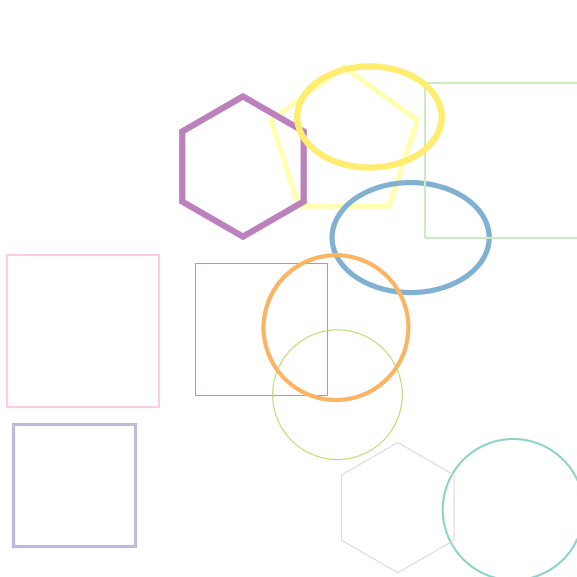[{"shape": "circle", "thickness": 1, "radius": 0.61, "center": [0.889, 0.117]}, {"shape": "pentagon", "thickness": 2.5, "radius": 0.67, "center": [0.596, 0.75]}, {"shape": "square", "thickness": 1.5, "radius": 0.53, "center": [0.128, 0.159]}, {"shape": "square", "thickness": 0.5, "radius": 0.57, "center": [0.453, 0.43]}, {"shape": "oval", "thickness": 2.5, "radius": 0.68, "center": [0.711, 0.588]}, {"shape": "circle", "thickness": 2, "radius": 0.63, "center": [0.582, 0.432]}, {"shape": "circle", "thickness": 0.5, "radius": 0.56, "center": [0.584, 0.316]}, {"shape": "square", "thickness": 1, "radius": 0.66, "center": [0.144, 0.426]}, {"shape": "hexagon", "thickness": 0.5, "radius": 0.56, "center": [0.689, 0.12]}, {"shape": "hexagon", "thickness": 3, "radius": 0.61, "center": [0.421, 0.711]}, {"shape": "square", "thickness": 1, "radius": 0.67, "center": [0.87, 0.721]}, {"shape": "oval", "thickness": 3, "radius": 0.63, "center": [0.64, 0.797]}]